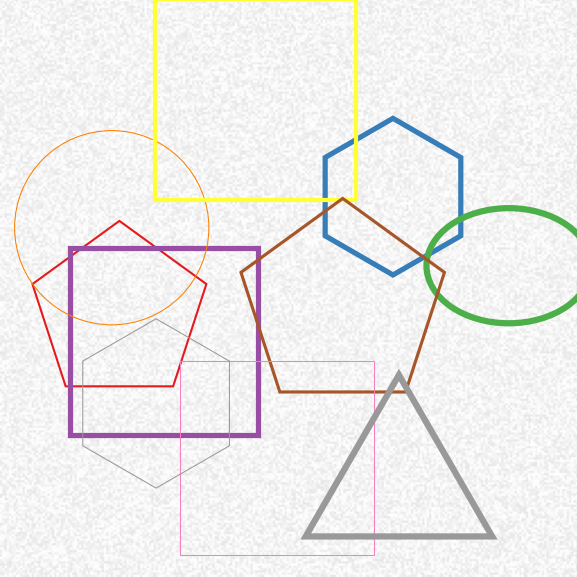[{"shape": "pentagon", "thickness": 1, "radius": 0.79, "center": [0.207, 0.458]}, {"shape": "hexagon", "thickness": 2.5, "radius": 0.68, "center": [0.68, 0.659]}, {"shape": "oval", "thickness": 3, "radius": 0.71, "center": [0.881, 0.539]}, {"shape": "square", "thickness": 2.5, "radius": 0.81, "center": [0.284, 0.408]}, {"shape": "circle", "thickness": 0.5, "radius": 0.84, "center": [0.193, 0.605]}, {"shape": "square", "thickness": 2, "radius": 0.87, "center": [0.443, 0.826]}, {"shape": "pentagon", "thickness": 1.5, "radius": 0.93, "center": [0.593, 0.47]}, {"shape": "square", "thickness": 0.5, "radius": 0.84, "center": [0.479, 0.207]}, {"shape": "triangle", "thickness": 3, "radius": 0.93, "center": [0.691, 0.163]}, {"shape": "hexagon", "thickness": 0.5, "radius": 0.73, "center": [0.27, 0.301]}]